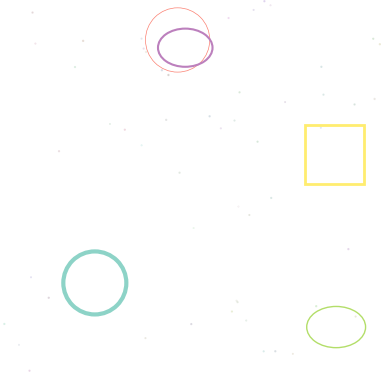[{"shape": "circle", "thickness": 3, "radius": 0.41, "center": [0.246, 0.265]}, {"shape": "circle", "thickness": 0.5, "radius": 0.42, "center": [0.461, 0.896]}, {"shape": "oval", "thickness": 1, "radius": 0.38, "center": [0.873, 0.151]}, {"shape": "oval", "thickness": 1.5, "radius": 0.35, "center": [0.481, 0.876]}, {"shape": "square", "thickness": 2, "radius": 0.38, "center": [0.868, 0.599]}]